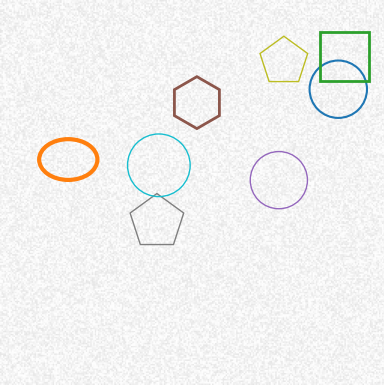[{"shape": "circle", "thickness": 1.5, "radius": 0.37, "center": [0.879, 0.768]}, {"shape": "oval", "thickness": 3, "radius": 0.38, "center": [0.177, 0.586]}, {"shape": "square", "thickness": 2, "radius": 0.32, "center": [0.894, 0.854]}, {"shape": "circle", "thickness": 1, "radius": 0.37, "center": [0.724, 0.532]}, {"shape": "hexagon", "thickness": 2, "radius": 0.34, "center": [0.511, 0.733]}, {"shape": "pentagon", "thickness": 1, "radius": 0.37, "center": [0.408, 0.424]}, {"shape": "pentagon", "thickness": 1, "radius": 0.33, "center": [0.737, 0.841]}, {"shape": "circle", "thickness": 1, "radius": 0.41, "center": [0.413, 0.571]}]